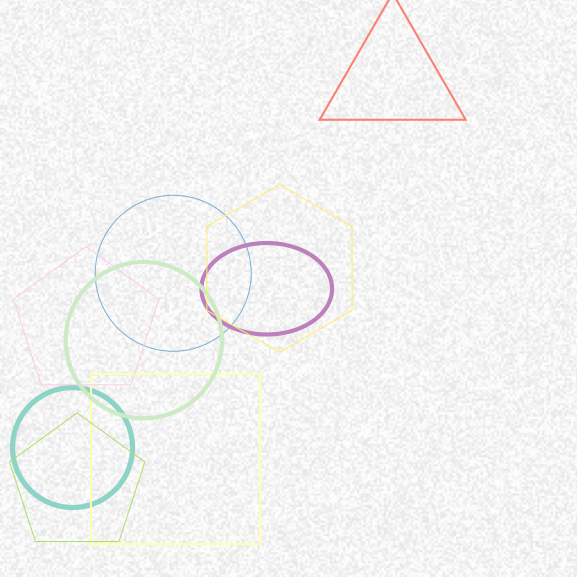[{"shape": "circle", "thickness": 2.5, "radius": 0.52, "center": [0.126, 0.224]}, {"shape": "square", "thickness": 1, "radius": 0.74, "center": [0.304, 0.204]}, {"shape": "triangle", "thickness": 1, "radius": 0.73, "center": [0.68, 0.865]}, {"shape": "circle", "thickness": 0.5, "radius": 0.68, "center": [0.3, 0.526]}, {"shape": "pentagon", "thickness": 0.5, "radius": 0.62, "center": [0.134, 0.161]}, {"shape": "pentagon", "thickness": 0.5, "radius": 0.66, "center": [0.149, 0.44]}, {"shape": "oval", "thickness": 2, "radius": 0.57, "center": [0.462, 0.499]}, {"shape": "circle", "thickness": 2, "radius": 0.68, "center": [0.249, 0.41]}, {"shape": "hexagon", "thickness": 0.5, "radius": 0.73, "center": [0.484, 0.534]}]